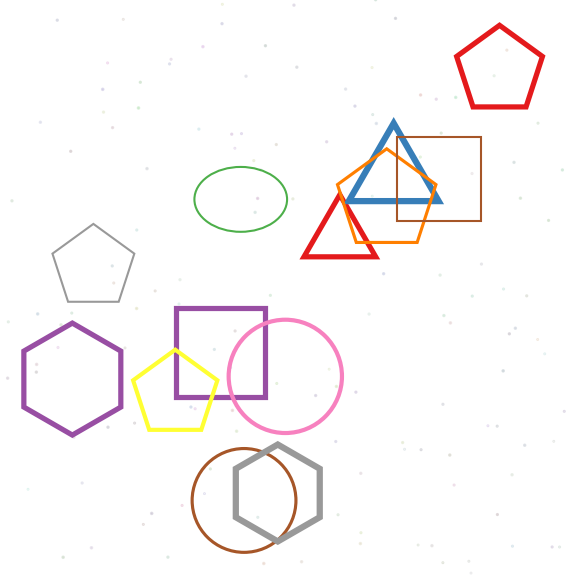[{"shape": "triangle", "thickness": 2.5, "radius": 0.36, "center": [0.588, 0.59]}, {"shape": "pentagon", "thickness": 2.5, "radius": 0.39, "center": [0.865, 0.877]}, {"shape": "triangle", "thickness": 3, "radius": 0.45, "center": [0.682, 0.696]}, {"shape": "oval", "thickness": 1, "radius": 0.4, "center": [0.417, 0.654]}, {"shape": "square", "thickness": 2.5, "radius": 0.39, "center": [0.382, 0.389]}, {"shape": "hexagon", "thickness": 2.5, "radius": 0.48, "center": [0.125, 0.343]}, {"shape": "pentagon", "thickness": 1.5, "radius": 0.45, "center": [0.67, 0.652]}, {"shape": "pentagon", "thickness": 2, "radius": 0.38, "center": [0.303, 0.317]}, {"shape": "square", "thickness": 1, "radius": 0.36, "center": [0.76, 0.689]}, {"shape": "circle", "thickness": 1.5, "radius": 0.45, "center": [0.423, 0.133]}, {"shape": "circle", "thickness": 2, "radius": 0.49, "center": [0.494, 0.347]}, {"shape": "pentagon", "thickness": 1, "radius": 0.37, "center": [0.162, 0.537]}, {"shape": "hexagon", "thickness": 3, "radius": 0.42, "center": [0.481, 0.145]}]